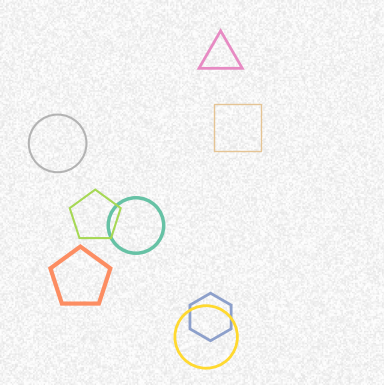[{"shape": "circle", "thickness": 2.5, "radius": 0.36, "center": [0.353, 0.414]}, {"shape": "pentagon", "thickness": 3, "radius": 0.41, "center": [0.209, 0.278]}, {"shape": "hexagon", "thickness": 2, "radius": 0.31, "center": [0.547, 0.177]}, {"shape": "triangle", "thickness": 2, "radius": 0.32, "center": [0.573, 0.855]}, {"shape": "pentagon", "thickness": 1.5, "radius": 0.35, "center": [0.247, 0.438]}, {"shape": "circle", "thickness": 2, "radius": 0.41, "center": [0.535, 0.125]}, {"shape": "square", "thickness": 1, "radius": 0.3, "center": [0.616, 0.668]}, {"shape": "circle", "thickness": 1.5, "radius": 0.37, "center": [0.15, 0.628]}]